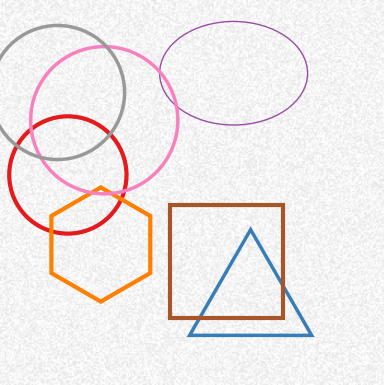[{"shape": "circle", "thickness": 3, "radius": 0.76, "center": [0.176, 0.546]}, {"shape": "triangle", "thickness": 2.5, "radius": 0.92, "center": [0.651, 0.22]}, {"shape": "oval", "thickness": 1, "radius": 0.96, "center": [0.607, 0.81]}, {"shape": "hexagon", "thickness": 3, "radius": 0.74, "center": [0.262, 0.365]}, {"shape": "square", "thickness": 3, "radius": 0.73, "center": [0.588, 0.32]}, {"shape": "circle", "thickness": 2.5, "radius": 0.96, "center": [0.271, 0.688]}, {"shape": "circle", "thickness": 2.5, "radius": 0.87, "center": [0.15, 0.76]}]